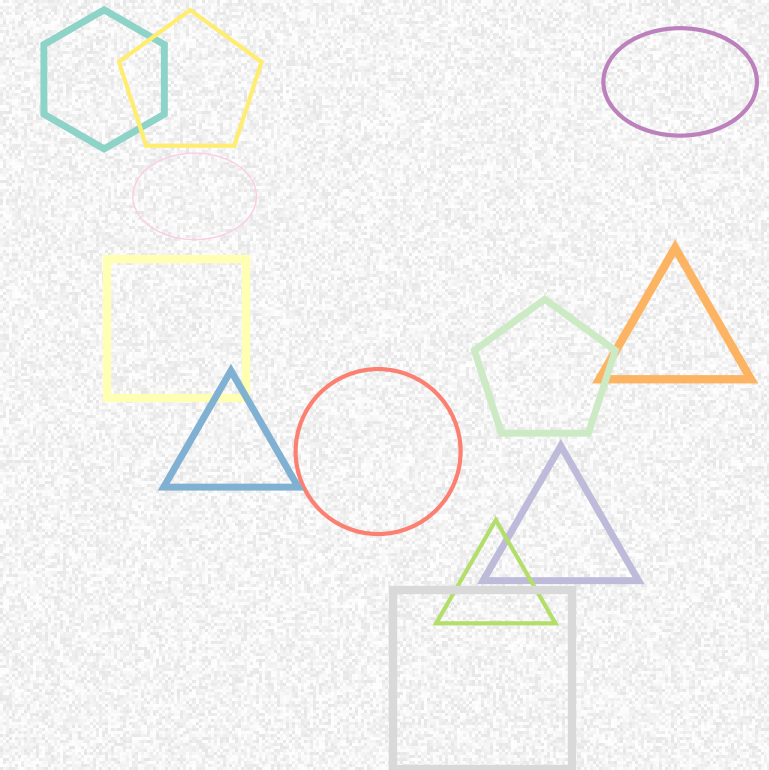[{"shape": "hexagon", "thickness": 2.5, "radius": 0.45, "center": [0.135, 0.897]}, {"shape": "square", "thickness": 3, "radius": 0.45, "center": [0.229, 0.573]}, {"shape": "triangle", "thickness": 2.5, "radius": 0.58, "center": [0.728, 0.304]}, {"shape": "circle", "thickness": 1.5, "radius": 0.54, "center": [0.491, 0.414]}, {"shape": "triangle", "thickness": 2.5, "radius": 0.5, "center": [0.3, 0.418]}, {"shape": "triangle", "thickness": 3, "radius": 0.57, "center": [0.877, 0.564]}, {"shape": "triangle", "thickness": 1.5, "radius": 0.45, "center": [0.644, 0.235]}, {"shape": "oval", "thickness": 0.5, "radius": 0.4, "center": [0.253, 0.745]}, {"shape": "square", "thickness": 3, "radius": 0.58, "center": [0.626, 0.118]}, {"shape": "oval", "thickness": 1.5, "radius": 0.5, "center": [0.883, 0.894]}, {"shape": "pentagon", "thickness": 2.5, "radius": 0.48, "center": [0.708, 0.515]}, {"shape": "pentagon", "thickness": 1.5, "radius": 0.49, "center": [0.247, 0.89]}]